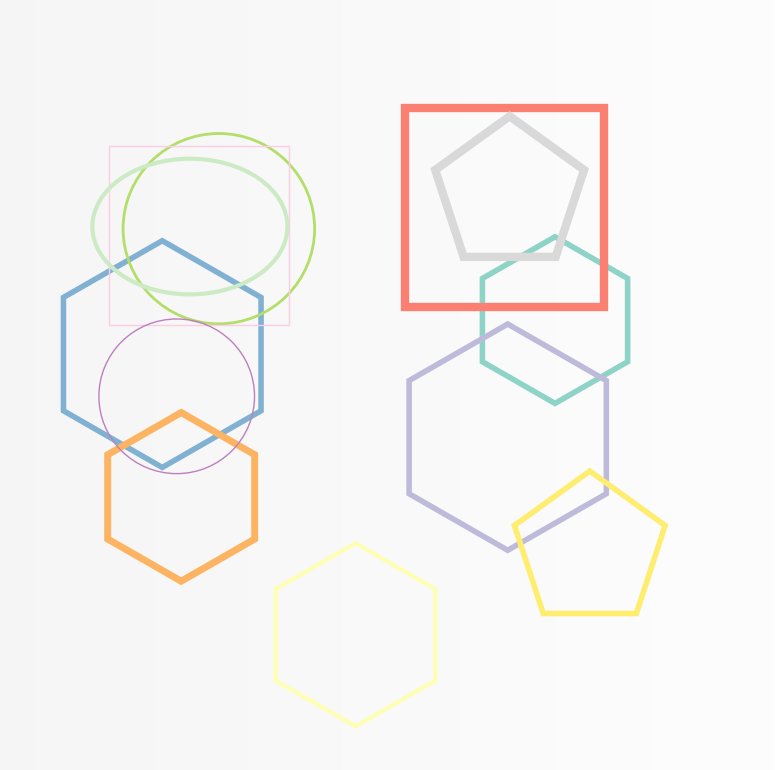[{"shape": "hexagon", "thickness": 2, "radius": 0.54, "center": [0.716, 0.584]}, {"shape": "hexagon", "thickness": 1.5, "radius": 0.59, "center": [0.459, 0.176]}, {"shape": "hexagon", "thickness": 2, "radius": 0.73, "center": [0.655, 0.432]}, {"shape": "square", "thickness": 3, "radius": 0.64, "center": [0.651, 0.73]}, {"shape": "hexagon", "thickness": 2, "radius": 0.74, "center": [0.209, 0.54]}, {"shape": "hexagon", "thickness": 2.5, "radius": 0.55, "center": [0.234, 0.355]}, {"shape": "circle", "thickness": 1, "radius": 0.62, "center": [0.282, 0.703]}, {"shape": "square", "thickness": 0.5, "radius": 0.58, "center": [0.257, 0.695]}, {"shape": "pentagon", "thickness": 3, "radius": 0.5, "center": [0.658, 0.748]}, {"shape": "circle", "thickness": 0.5, "radius": 0.5, "center": [0.228, 0.485]}, {"shape": "oval", "thickness": 1.5, "radius": 0.63, "center": [0.245, 0.706]}, {"shape": "pentagon", "thickness": 2, "radius": 0.51, "center": [0.761, 0.286]}]